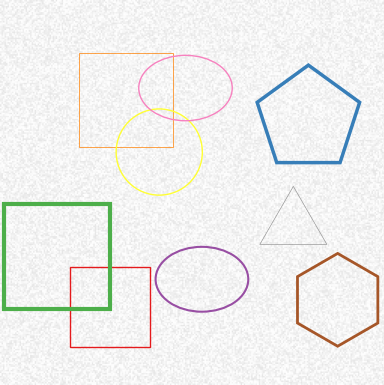[{"shape": "square", "thickness": 1, "radius": 0.52, "center": [0.287, 0.203]}, {"shape": "pentagon", "thickness": 2.5, "radius": 0.7, "center": [0.801, 0.691]}, {"shape": "square", "thickness": 3, "radius": 0.69, "center": [0.147, 0.334]}, {"shape": "oval", "thickness": 1.5, "radius": 0.6, "center": [0.525, 0.275]}, {"shape": "square", "thickness": 0.5, "radius": 0.61, "center": [0.328, 0.741]}, {"shape": "circle", "thickness": 1, "radius": 0.56, "center": [0.414, 0.605]}, {"shape": "hexagon", "thickness": 2, "radius": 0.6, "center": [0.877, 0.221]}, {"shape": "oval", "thickness": 1, "radius": 0.61, "center": [0.482, 0.771]}, {"shape": "triangle", "thickness": 0.5, "radius": 0.5, "center": [0.762, 0.415]}]